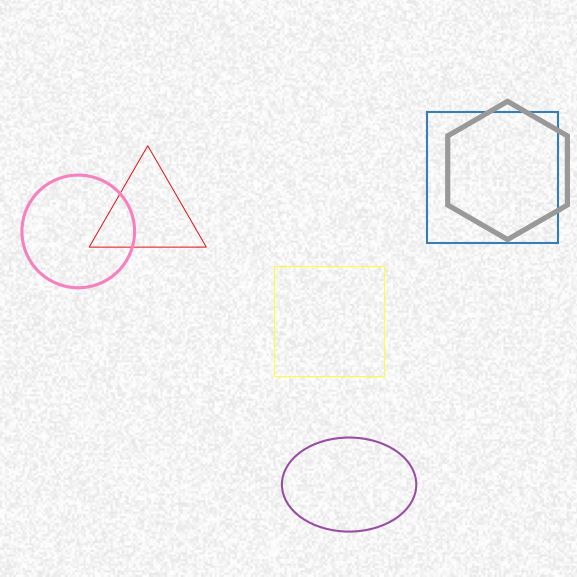[{"shape": "triangle", "thickness": 0.5, "radius": 0.59, "center": [0.256, 0.63]}, {"shape": "square", "thickness": 1, "radius": 0.57, "center": [0.852, 0.692]}, {"shape": "oval", "thickness": 1, "radius": 0.58, "center": [0.604, 0.16]}, {"shape": "square", "thickness": 0.5, "radius": 0.47, "center": [0.569, 0.443]}, {"shape": "circle", "thickness": 1.5, "radius": 0.49, "center": [0.135, 0.598]}, {"shape": "hexagon", "thickness": 2.5, "radius": 0.6, "center": [0.879, 0.704]}]